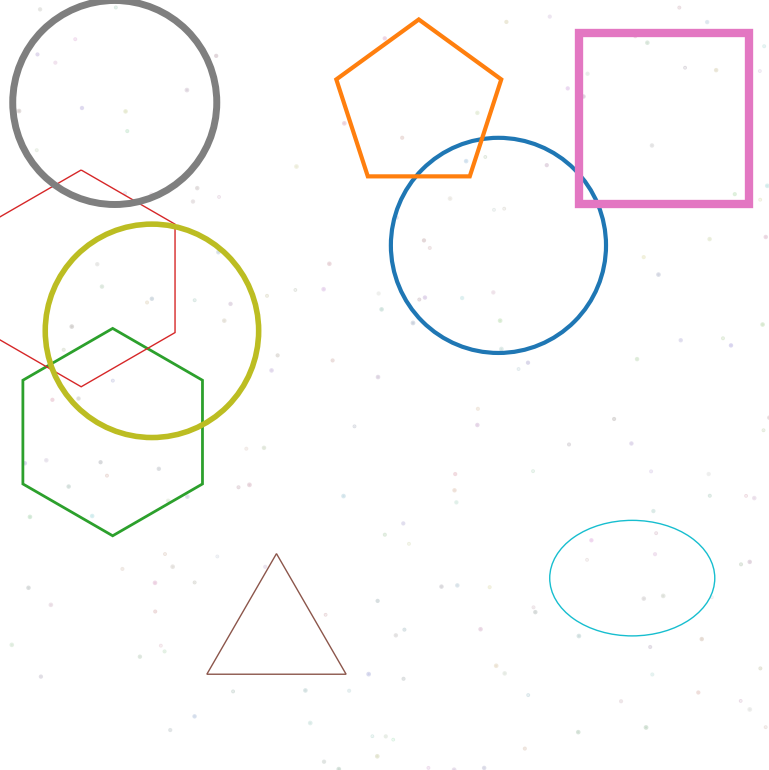[{"shape": "circle", "thickness": 1.5, "radius": 0.7, "center": [0.647, 0.681]}, {"shape": "pentagon", "thickness": 1.5, "radius": 0.56, "center": [0.544, 0.862]}, {"shape": "hexagon", "thickness": 1, "radius": 0.67, "center": [0.146, 0.439]}, {"shape": "hexagon", "thickness": 0.5, "radius": 0.7, "center": [0.105, 0.638]}, {"shape": "triangle", "thickness": 0.5, "radius": 0.52, "center": [0.359, 0.177]}, {"shape": "square", "thickness": 3, "radius": 0.55, "center": [0.862, 0.846]}, {"shape": "circle", "thickness": 2.5, "radius": 0.66, "center": [0.149, 0.867]}, {"shape": "circle", "thickness": 2, "radius": 0.69, "center": [0.197, 0.57]}, {"shape": "oval", "thickness": 0.5, "radius": 0.54, "center": [0.821, 0.249]}]